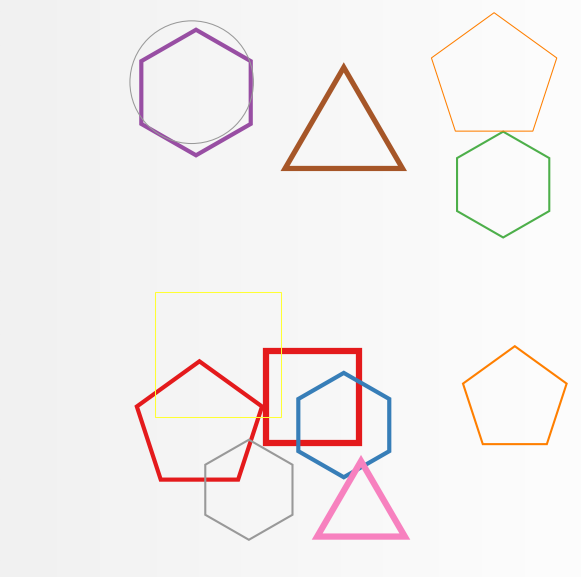[{"shape": "pentagon", "thickness": 2, "radius": 0.57, "center": [0.343, 0.26]}, {"shape": "square", "thickness": 3, "radius": 0.4, "center": [0.538, 0.312]}, {"shape": "hexagon", "thickness": 2, "radius": 0.45, "center": [0.591, 0.263]}, {"shape": "hexagon", "thickness": 1, "radius": 0.46, "center": [0.866, 0.68]}, {"shape": "hexagon", "thickness": 2, "radius": 0.54, "center": [0.337, 0.839]}, {"shape": "pentagon", "thickness": 0.5, "radius": 0.57, "center": [0.85, 0.864]}, {"shape": "pentagon", "thickness": 1, "radius": 0.47, "center": [0.886, 0.306]}, {"shape": "square", "thickness": 0.5, "radius": 0.54, "center": [0.374, 0.385]}, {"shape": "triangle", "thickness": 2.5, "radius": 0.58, "center": [0.591, 0.766]}, {"shape": "triangle", "thickness": 3, "radius": 0.44, "center": [0.621, 0.114]}, {"shape": "hexagon", "thickness": 1, "radius": 0.43, "center": [0.428, 0.151]}, {"shape": "circle", "thickness": 0.5, "radius": 0.53, "center": [0.33, 0.857]}]